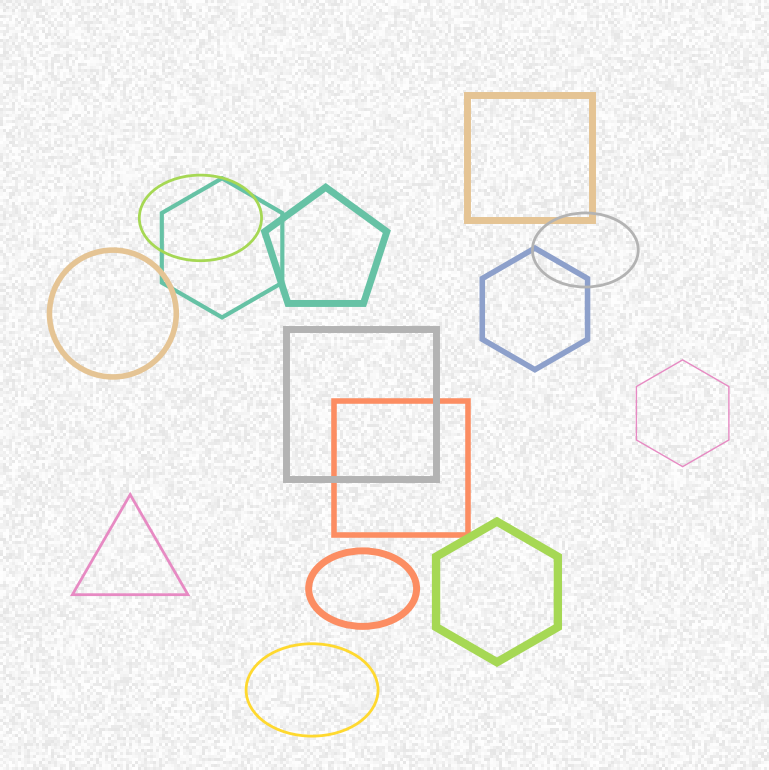[{"shape": "hexagon", "thickness": 1.5, "radius": 0.45, "center": [0.288, 0.678]}, {"shape": "pentagon", "thickness": 2.5, "radius": 0.42, "center": [0.423, 0.673]}, {"shape": "square", "thickness": 2, "radius": 0.44, "center": [0.521, 0.392]}, {"shape": "oval", "thickness": 2.5, "radius": 0.35, "center": [0.471, 0.236]}, {"shape": "hexagon", "thickness": 2, "radius": 0.39, "center": [0.695, 0.599]}, {"shape": "triangle", "thickness": 1, "radius": 0.43, "center": [0.169, 0.271]}, {"shape": "hexagon", "thickness": 0.5, "radius": 0.35, "center": [0.887, 0.463]}, {"shape": "oval", "thickness": 1, "radius": 0.4, "center": [0.26, 0.717]}, {"shape": "hexagon", "thickness": 3, "radius": 0.46, "center": [0.645, 0.231]}, {"shape": "oval", "thickness": 1, "radius": 0.43, "center": [0.405, 0.104]}, {"shape": "square", "thickness": 2.5, "radius": 0.4, "center": [0.688, 0.796]}, {"shape": "circle", "thickness": 2, "radius": 0.41, "center": [0.147, 0.593]}, {"shape": "square", "thickness": 2.5, "radius": 0.49, "center": [0.468, 0.475]}, {"shape": "oval", "thickness": 1, "radius": 0.34, "center": [0.76, 0.675]}]